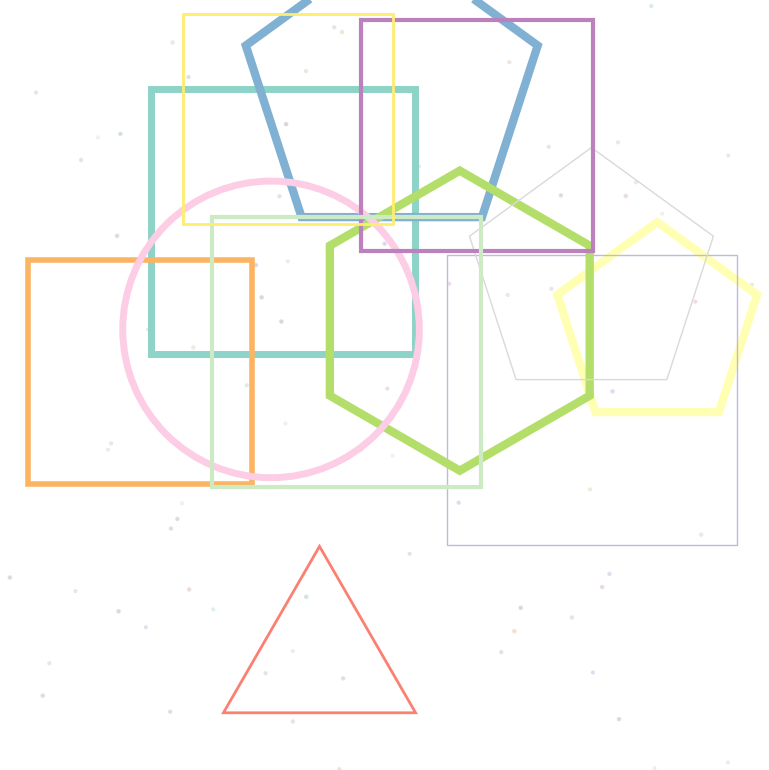[{"shape": "square", "thickness": 2.5, "radius": 0.86, "center": [0.368, 0.713]}, {"shape": "pentagon", "thickness": 3, "radius": 0.68, "center": [0.854, 0.575]}, {"shape": "square", "thickness": 0.5, "radius": 0.94, "center": [0.769, 0.481]}, {"shape": "triangle", "thickness": 1, "radius": 0.72, "center": [0.415, 0.146]}, {"shape": "pentagon", "thickness": 3, "radius": 1.0, "center": [0.509, 0.879]}, {"shape": "square", "thickness": 2, "radius": 0.73, "center": [0.182, 0.517]}, {"shape": "hexagon", "thickness": 3, "radius": 0.97, "center": [0.597, 0.584]}, {"shape": "circle", "thickness": 2.5, "radius": 0.96, "center": [0.352, 0.572]}, {"shape": "pentagon", "thickness": 0.5, "radius": 0.83, "center": [0.768, 0.642]}, {"shape": "square", "thickness": 1.5, "radius": 0.75, "center": [0.619, 0.824]}, {"shape": "square", "thickness": 1.5, "radius": 0.87, "center": [0.45, 0.543]}, {"shape": "square", "thickness": 1, "radius": 0.68, "center": [0.374, 0.845]}]